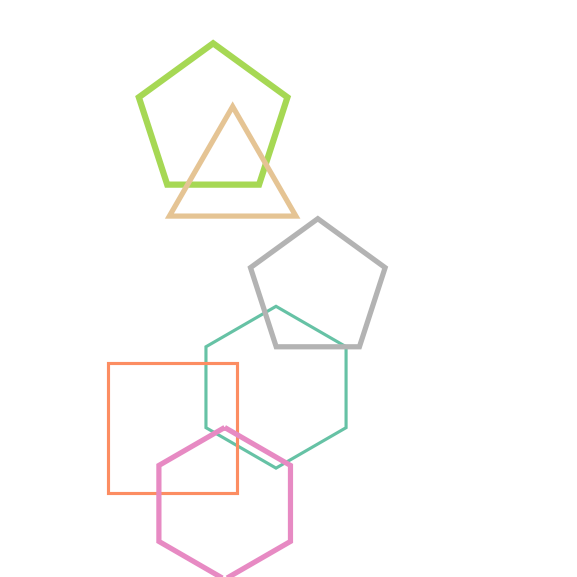[{"shape": "hexagon", "thickness": 1.5, "radius": 0.7, "center": [0.478, 0.329]}, {"shape": "square", "thickness": 1.5, "radius": 0.56, "center": [0.299, 0.258]}, {"shape": "hexagon", "thickness": 2.5, "radius": 0.66, "center": [0.389, 0.127]}, {"shape": "pentagon", "thickness": 3, "radius": 0.68, "center": [0.369, 0.789]}, {"shape": "triangle", "thickness": 2.5, "radius": 0.63, "center": [0.403, 0.688]}, {"shape": "pentagon", "thickness": 2.5, "radius": 0.61, "center": [0.55, 0.498]}]